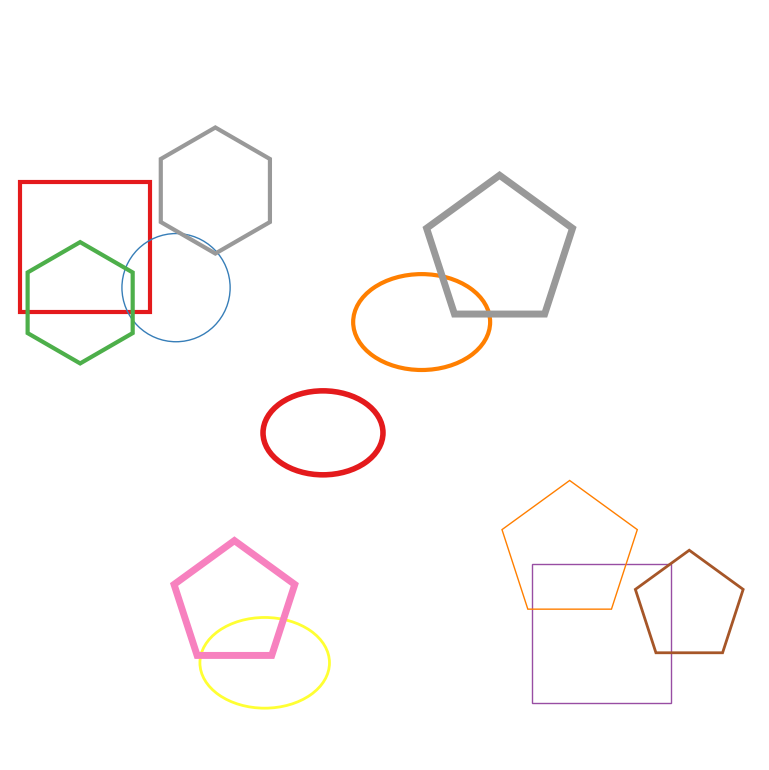[{"shape": "square", "thickness": 1.5, "radius": 0.42, "center": [0.111, 0.679]}, {"shape": "oval", "thickness": 2, "radius": 0.39, "center": [0.419, 0.438]}, {"shape": "circle", "thickness": 0.5, "radius": 0.35, "center": [0.229, 0.626]}, {"shape": "hexagon", "thickness": 1.5, "radius": 0.39, "center": [0.104, 0.607]}, {"shape": "square", "thickness": 0.5, "radius": 0.45, "center": [0.781, 0.178]}, {"shape": "oval", "thickness": 1.5, "radius": 0.44, "center": [0.548, 0.582]}, {"shape": "pentagon", "thickness": 0.5, "radius": 0.46, "center": [0.74, 0.284]}, {"shape": "oval", "thickness": 1, "radius": 0.42, "center": [0.344, 0.139]}, {"shape": "pentagon", "thickness": 1, "radius": 0.37, "center": [0.895, 0.212]}, {"shape": "pentagon", "thickness": 2.5, "radius": 0.41, "center": [0.304, 0.215]}, {"shape": "pentagon", "thickness": 2.5, "radius": 0.5, "center": [0.649, 0.673]}, {"shape": "hexagon", "thickness": 1.5, "radius": 0.41, "center": [0.28, 0.753]}]